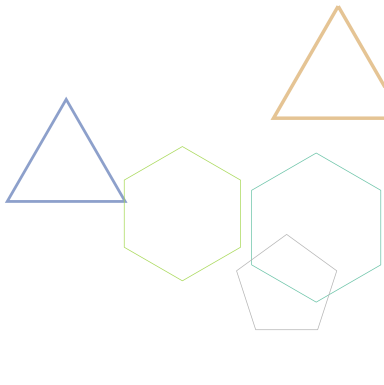[{"shape": "hexagon", "thickness": 0.5, "radius": 0.97, "center": [0.821, 0.409]}, {"shape": "triangle", "thickness": 2, "radius": 0.88, "center": [0.172, 0.565]}, {"shape": "hexagon", "thickness": 0.5, "radius": 0.87, "center": [0.474, 0.445]}, {"shape": "triangle", "thickness": 2.5, "radius": 0.97, "center": [0.878, 0.79]}, {"shape": "pentagon", "thickness": 0.5, "radius": 0.68, "center": [0.745, 0.254]}]